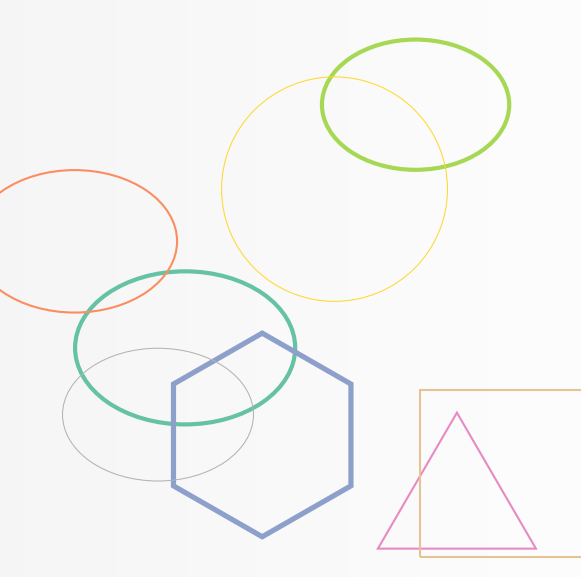[{"shape": "oval", "thickness": 2, "radius": 0.95, "center": [0.319, 0.397]}, {"shape": "oval", "thickness": 1, "radius": 0.88, "center": [0.128, 0.581]}, {"shape": "hexagon", "thickness": 2.5, "radius": 0.88, "center": [0.451, 0.246]}, {"shape": "triangle", "thickness": 1, "radius": 0.78, "center": [0.786, 0.128]}, {"shape": "oval", "thickness": 2, "radius": 0.81, "center": [0.715, 0.818]}, {"shape": "circle", "thickness": 0.5, "radius": 0.97, "center": [0.576, 0.672]}, {"shape": "square", "thickness": 1, "radius": 0.72, "center": [0.866, 0.179]}, {"shape": "oval", "thickness": 0.5, "radius": 0.82, "center": [0.272, 0.281]}]